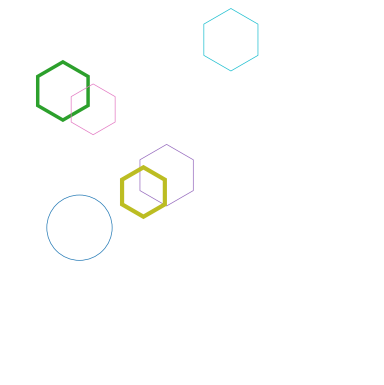[{"shape": "circle", "thickness": 0.5, "radius": 0.42, "center": [0.206, 0.409]}, {"shape": "hexagon", "thickness": 2.5, "radius": 0.38, "center": [0.163, 0.764]}, {"shape": "hexagon", "thickness": 0.5, "radius": 0.4, "center": [0.433, 0.545]}, {"shape": "hexagon", "thickness": 0.5, "radius": 0.33, "center": [0.242, 0.716]}, {"shape": "hexagon", "thickness": 3, "radius": 0.32, "center": [0.373, 0.501]}, {"shape": "hexagon", "thickness": 0.5, "radius": 0.41, "center": [0.6, 0.897]}]